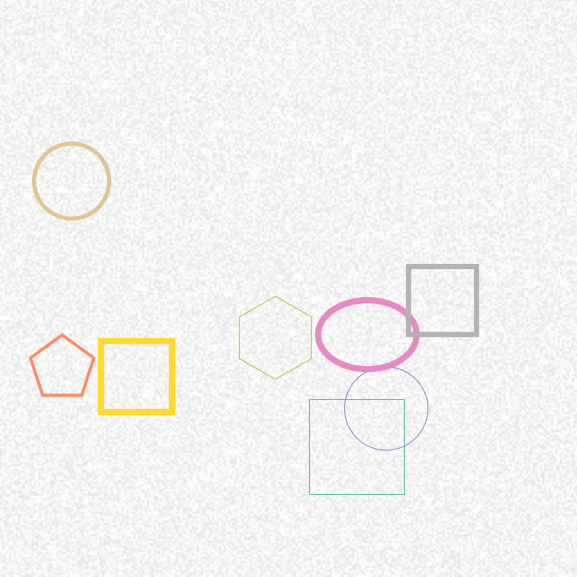[{"shape": "square", "thickness": 0.5, "radius": 0.41, "center": [0.617, 0.225]}, {"shape": "pentagon", "thickness": 1.5, "radius": 0.29, "center": [0.108, 0.361]}, {"shape": "circle", "thickness": 0.5, "radius": 0.36, "center": [0.669, 0.292]}, {"shape": "oval", "thickness": 3, "radius": 0.43, "center": [0.636, 0.42]}, {"shape": "hexagon", "thickness": 0.5, "radius": 0.36, "center": [0.477, 0.414]}, {"shape": "square", "thickness": 3, "radius": 0.31, "center": [0.236, 0.347]}, {"shape": "circle", "thickness": 2, "radius": 0.32, "center": [0.124, 0.686]}, {"shape": "square", "thickness": 2.5, "radius": 0.3, "center": [0.765, 0.479]}]